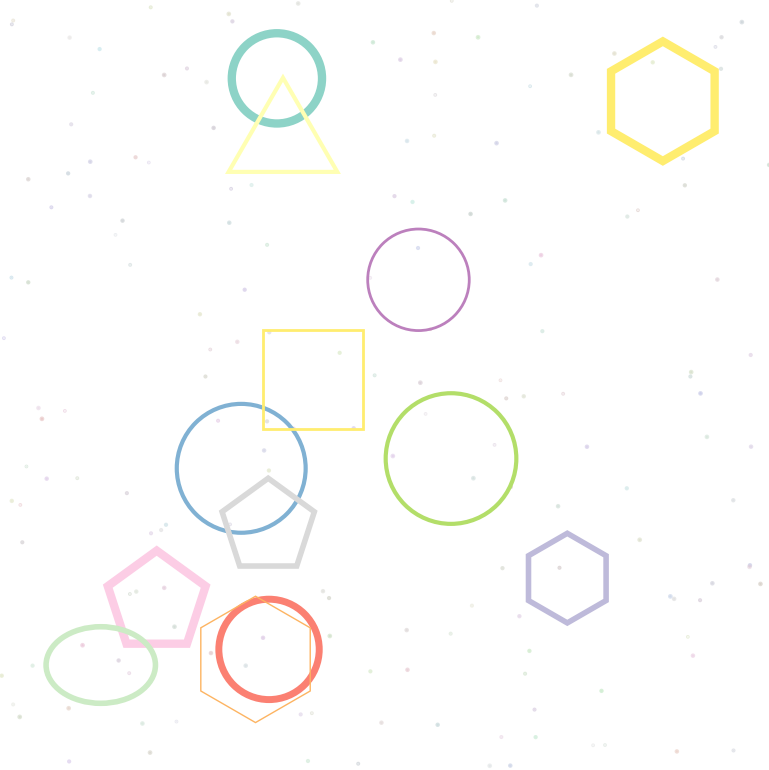[{"shape": "circle", "thickness": 3, "radius": 0.29, "center": [0.36, 0.898]}, {"shape": "triangle", "thickness": 1.5, "radius": 0.41, "center": [0.367, 0.818]}, {"shape": "hexagon", "thickness": 2, "radius": 0.29, "center": [0.737, 0.249]}, {"shape": "circle", "thickness": 2.5, "radius": 0.33, "center": [0.349, 0.157]}, {"shape": "circle", "thickness": 1.5, "radius": 0.42, "center": [0.313, 0.392]}, {"shape": "hexagon", "thickness": 0.5, "radius": 0.41, "center": [0.332, 0.144]}, {"shape": "circle", "thickness": 1.5, "radius": 0.42, "center": [0.586, 0.404]}, {"shape": "pentagon", "thickness": 3, "radius": 0.33, "center": [0.204, 0.218]}, {"shape": "pentagon", "thickness": 2, "radius": 0.32, "center": [0.348, 0.316]}, {"shape": "circle", "thickness": 1, "radius": 0.33, "center": [0.543, 0.637]}, {"shape": "oval", "thickness": 2, "radius": 0.36, "center": [0.131, 0.136]}, {"shape": "square", "thickness": 1, "radius": 0.32, "center": [0.407, 0.507]}, {"shape": "hexagon", "thickness": 3, "radius": 0.39, "center": [0.861, 0.869]}]